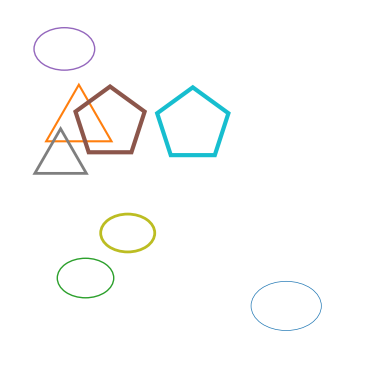[{"shape": "oval", "thickness": 0.5, "radius": 0.46, "center": [0.743, 0.205]}, {"shape": "triangle", "thickness": 1.5, "radius": 0.49, "center": [0.205, 0.682]}, {"shape": "oval", "thickness": 1, "radius": 0.37, "center": [0.222, 0.278]}, {"shape": "oval", "thickness": 1, "radius": 0.39, "center": [0.167, 0.873]}, {"shape": "pentagon", "thickness": 3, "radius": 0.47, "center": [0.286, 0.681]}, {"shape": "triangle", "thickness": 2, "radius": 0.39, "center": [0.157, 0.588]}, {"shape": "oval", "thickness": 2, "radius": 0.35, "center": [0.332, 0.395]}, {"shape": "pentagon", "thickness": 3, "radius": 0.49, "center": [0.501, 0.676]}]